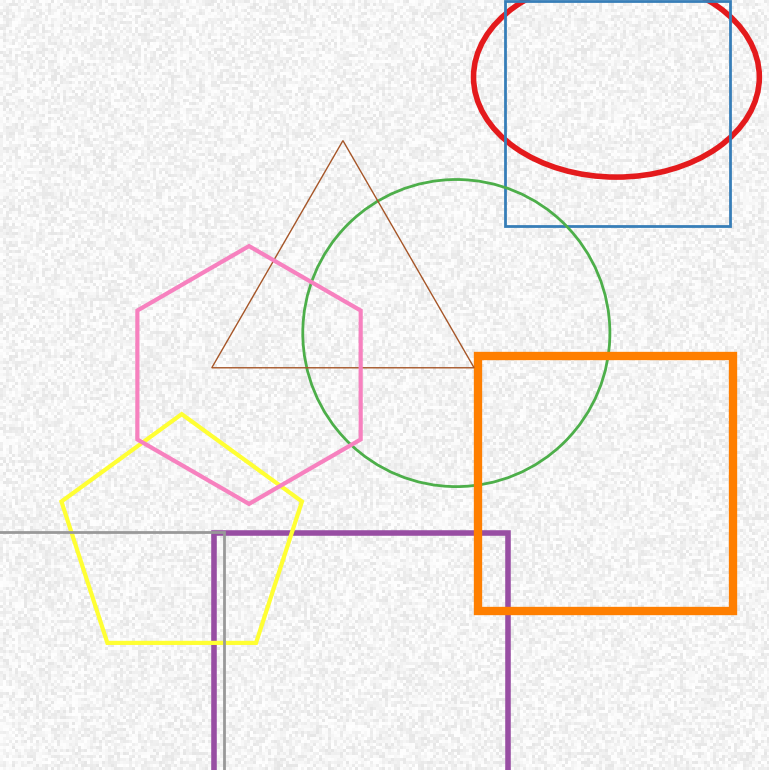[{"shape": "oval", "thickness": 2, "radius": 0.93, "center": [0.801, 0.9]}, {"shape": "square", "thickness": 1, "radius": 0.73, "center": [0.802, 0.853]}, {"shape": "circle", "thickness": 1, "radius": 1.0, "center": [0.593, 0.567]}, {"shape": "square", "thickness": 2, "radius": 0.95, "center": [0.469, 0.117]}, {"shape": "square", "thickness": 3, "radius": 0.83, "center": [0.787, 0.372]}, {"shape": "pentagon", "thickness": 1.5, "radius": 0.82, "center": [0.236, 0.298]}, {"shape": "triangle", "thickness": 0.5, "radius": 0.98, "center": [0.445, 0.621]}, {"shape": "hexagon", "thickness": 1.5, "radius": 0.84, "center": [0.323, 0.513]}, {"shape": "square", "thickness": 1, "radius": 0.83, "center": [0.126, 0.143]}]